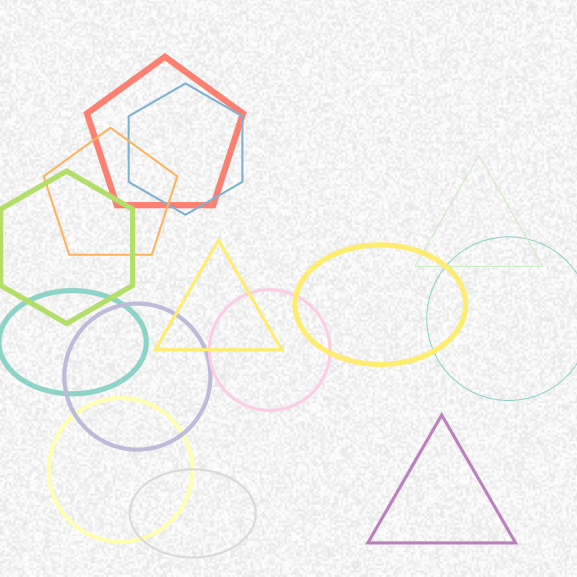[{"shape": "oval", "thickness": 2.5, "radius": 0.64, "center": [0.126, 0.407]}, {"shape": "circle", "thickness": 0.5, "radius": 0.71, "center": [0.881, 0.447]}, {"shape": "circle", "thickness": 2, "radius": 0.62, "center": [0.209, 0.185]}, {"shape": "circle", "thickness": 2, "radius": 0.63, "center": [0.238, 0.347]}, {"shape": "pentagon", "thickness": 3, "radius": 0.71, "center": [0.286, 0.759]}, {"shape": "hexagon", "thickness": 1, "radius": 0.57, "center": [0.321, 0.741]}, {"shape": "pentagon", "thickness": 1, "radius": 0.61, "center": [0.191, 0.656]}, {"shape": "hexagon", "thickness": 2.5, "radius": 0.66, "center": [0.115, 0.571]}, {"shape": "circle", "thickness": 1.5, "radius": 0.52, "center": [0.467, 0.393]}, {"shape": "oval", "thickness": 1, "radius": 0.55, "center": [0.334, 0.11]}, {"shape": "triangle", "thickness": 1.5, "radius": 0.74, "center": [0.765, 0.133]}, {"shape": "triangle", "thickness": 0.5, "radius": 0.64, "center": [0.829, 0.602]}, {"shape": "triangle", "thickness": 1.5, "radius": 0.63, "center": [0.378, 0.457]}, {"shape": "oval", "thickness": 2.5, "radius": 0.74, "center": [0.659, 0.472]}]